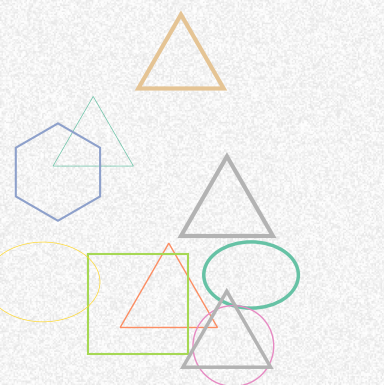[{"shape": "triangle", "thickness": 0.5, "radius": 0.6, "center": [0.242, 0.629]}, {"shape": "oval", "thickness": 2.5, "radius": 0.61, "center": [0.652, 0.286]}, {"shape": "triangle", "thickness": 1, "radius": 0.73, "center": [0.438, 0.222]}, {"shape": "hexagon", "thickness": 1.5, "radius": 0.63, "center": [0.151, 0.553]}, {"shape": "circle", "thickness": 1, "radius": 0.52, "center": [0.606, 0.101]}, {"shape": "square", "thickness": 1.5, "radius": 0.65, "center": [0.359, 0.211]}, {"shape": "oval", "thickness": 0.5, "radius": 0.74, "center": [0.112, 0.268]}, {"shape": "triangle", "thickness": 3, "radius": 0.64, "center": [0.47, 0.834]}, {"shape": "triangle", "thickness": 3, "radius": 0.69, "center": [0.589, 0.456]}, {"shape": "triangle", "thickness": 2.5, "radius": 0.66, "center": [0.589, 0.112]}]